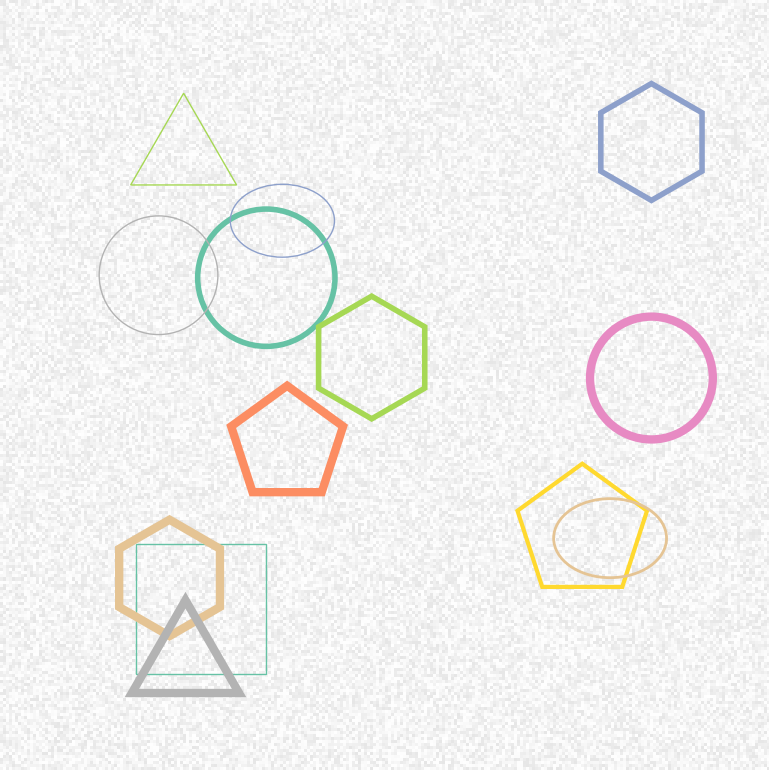[{"shape": "square", "thickness": 0.5, "radius": 0.42, "center": [0.261, 0.209]}, {"shape": "circle", "thickness": 2, "radius": 0.45, "center": [0.346, 0.639]}, {"shape": "pentagon", "thickness": 3, "radius": 0.38, "center": [0.373, 0.423]}, {"shape": "oval", "thickness": 0.5, "radius": 0.34, "center": [0.367, 0.713]}, {"shape": "hexagon", "thickness": 2, "radius": 0.38, "center": [0.846, 0.816]}, {"shape": "circle", "thickness": 3, "radius": 0.4, "center": [0.846, 0.509]}, {"shape": "hexagon", "thickness": 2, "radius": 0.4, "center": [0.483, 0.536]}, {"shape": "triangle", "thickness": 0.5, "radius": 0.4, "center": [0.238, 0.799]}, {"shape": "pentagon", "thickness": 1.5, "radius": 0.44, "center": [0.756, 0.309]}, {"shape": "hexagon", "thickness": 3, "radius": 0.38, "center": [0.22, 0.25]}, {"shape": "oval", "thickness": 1, "radius": 0.37, "center": [0.792, 0.301]}, {"shape": "triangle", "thickness": 3, "radius": 0.4, "center": [0.241, 0.14]}, {"shape": "circle", "thickness": 0.5, "radius": 0.39, "center": [0.206, 0.643]}]